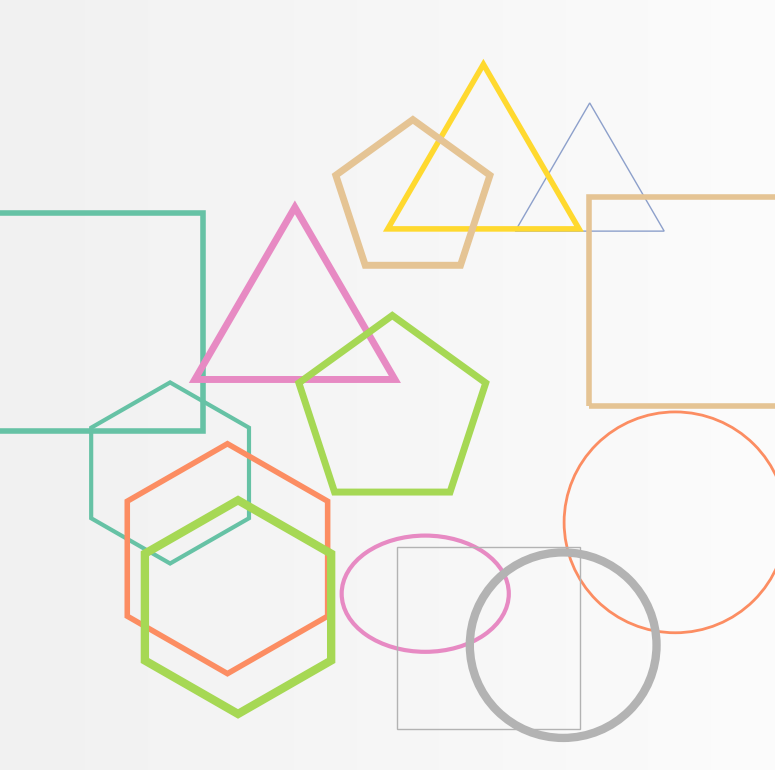[{"shape": "hexagon", "thickness": 1.5, "radius": 0.59, "center": [0.219, 0.386]}, {"shape": "square", "thickness": 2, "radius": 0.71, "center": [0.12, 0.582]}, {"shape": "hexagon", "thickness": 2, "radius": 0.75, "center": [0.293, 0.274]}, {"shape": "circle", "thickness": 1, "radius": 0.72, "center": [0.871, 0.322]}, {"shape": "triangle", "thickness": 0.5, "radius": 0.55, "center": [0.761, 0.755]}, {"shape": "triangle", "thickness": 2.5, "radius": 0.75, "center": [0.38, 0.582]}, {"shape": "oval", "thickness": 1.5, "radius": 0.54, "center": [0.549, 0.229]}, {"shape": "hexagon", "thickness": 3, "radius": 0.69, "center": [0.307, 0.212]}, {"shape": "pentagon", "thickness": 2.5, "radius": 0.63, "center": [0.506, 0.464]}, {"shape": "triangle", "thickness": 2, "radius": 0.71, "center": [0.624, 0.774]}, {"shape": "square", "thickness": 2, "radius": 0.68, "center": [0.895, 0.609]}, {"shape": "pentagon", "thickness": 2.5, "radius": 0.52, "center": [0.533, 0.74]}, {"shape": "circle", "thickness": 3, "radius": 0.6, "center": [0.727, 0.162]}, {"shape": "square", "thickness": 0.5, "radius": 0.59, "center": [0.631, 0.171]}]